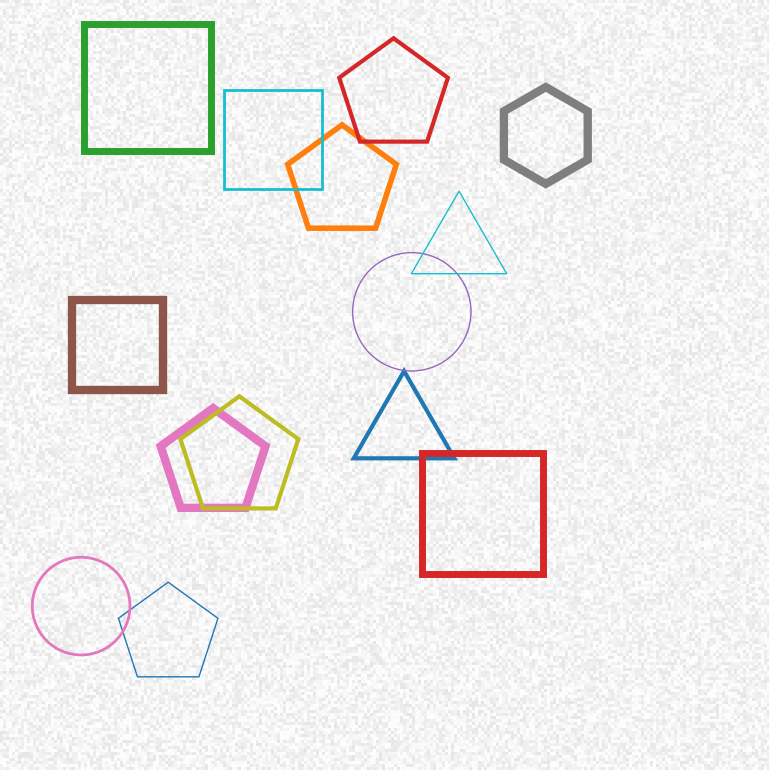[{"shape": "triangle", "thickness": 1.5, "radius": 0.38, "center": [0.525, 0.443]}, {"shape": "pentagon", "thickness": 0.5, "radius": 0.34, "center": [0.218, 0.176]}, {"shape": "pentagon", "thickness": 2, "radius": 0.37, "center": [0.444, 0.764]}, {"shape": "square", "thickness": 2.5, "radius": 0.41, "center": [0.192, 0.886]}, {"shape": "square", "thickness": 2.5, "radius": 0.39, "center": [0.627, 0.333]}, {"shape": "pentagon", "thickness": 1.5, "radius": 0.37, "center": [0.511, 0.876]}, {"shape": "circle", "thickness": 0.5, "radius": 0.38, "center": [0.535, 0.595]}, {"shape": "square", "thickness": 3, "radius": 0.29, "center": [0.152, 0.552]}, {"shape": "pentagon", "thickness": 3, "radius": 0.36, "center": [0.277, 0.398]}, {"shape": "circle", "thickness": 1, "radius": 0.32, "center": [0.105, 0.213]}, {"shape": "hexagon", "thickness": 3, "radius": 0.31, "center": [0.709, 0.824]}, {"shape": "pentagon", "thickness": 1.5, "radius": 0.4, "center": [0.311, 0.405]}, {"shape": "square", "thickness": 1, "radius": 0.32, "center": [0.355, 0.819]}, {"shape": "triangle", "thickness": 0.5, "radius": 0.36, "center": [0.596, 0.68]}]